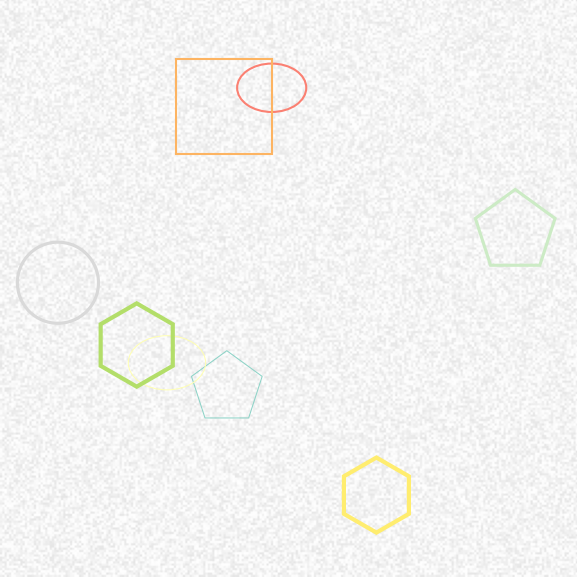[{"shape": "pentagon", "thickness": 0.5, "radius": 0.32, "center": [0.393, 0.327]}, {"shape": "oval", "thickness": 0.5, "radius": 0.33, "center": [0.289, 0.371]}, {"shape": "oval", "thickness": 1, "radius": 0.3, "center": [0.47, 0.847]}, {"shape": "square", "thickness": 1, "radius": 0.41, "center": [0.388, 0.814]}, {"shape": "hexagon", "thickness": 2, "radius": 0.36, "center": [0.237, 0.402]}, {"shape": "circle", "thickness": 1.5, "radius": 0.35, "center": [0.1, 0.51]}, {"shape": "pentagon", "thickness": 1.5, "radius": 0.36, "center": [0.892, 0.599]}, {"shape": "hexagon", "thickness": 2, "radius": 0.32, "center": [0.652, 0.142]}]